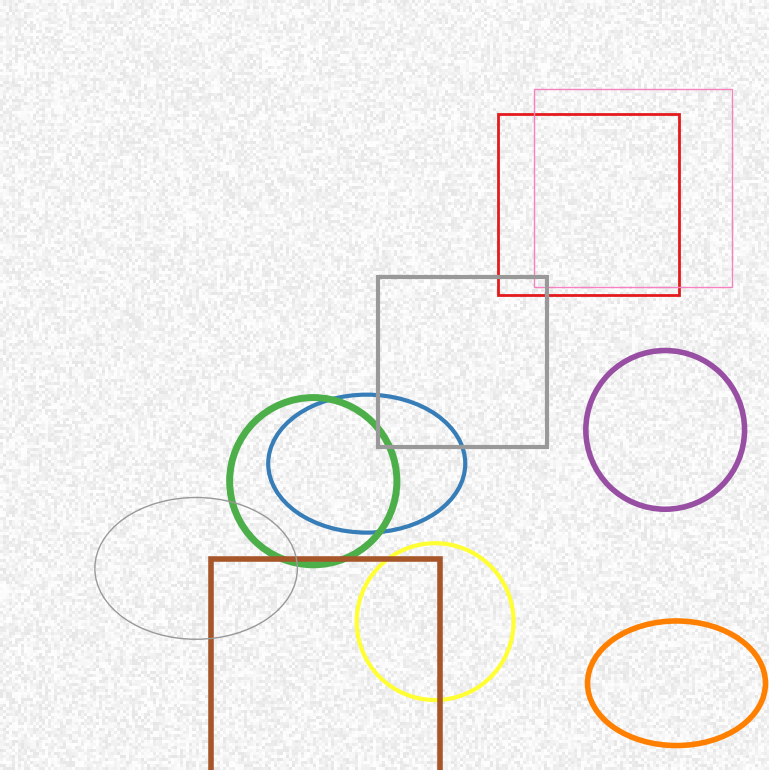[{"shape": "square", "thickness": 1, "radius": 0.59, "center": [0.764, 0.734]}, {"shape": "oval", "thickness": 1.5, "radius": 0.64, "center": [0.476, 0.398]}, {"shape": "circle", "thickness": 2.5, "radius": 0.54, "center": [0.407, 0.375]}, {"shape": "circle", "thickness": 2, "radius": 0.52, "center": [0.864, 0.442]}, {"shape": "oval", "thickness": 2, "radius": 0.58, "center": [0.879, 0.113]}, {"shape": "circle", "thickness": 1.5, "radius": 0.51, "center": [0.565, 0.193]}, {"shape": "square", "thickness": 2, "radius": 0.74, "center": [0.423, 0.126]}, {"shape": "square", "thickness": 0.5, "radius": 0.64, "center": [0.821, 0.756]}, {"shape": "oval", "thickness": 0.5, "radius": 0.66, "center": [0.255, 0.262]}, {"shape": "square", "thickness": 1.5, "radius": 0.55, "center": [0.601, 0.53]}]